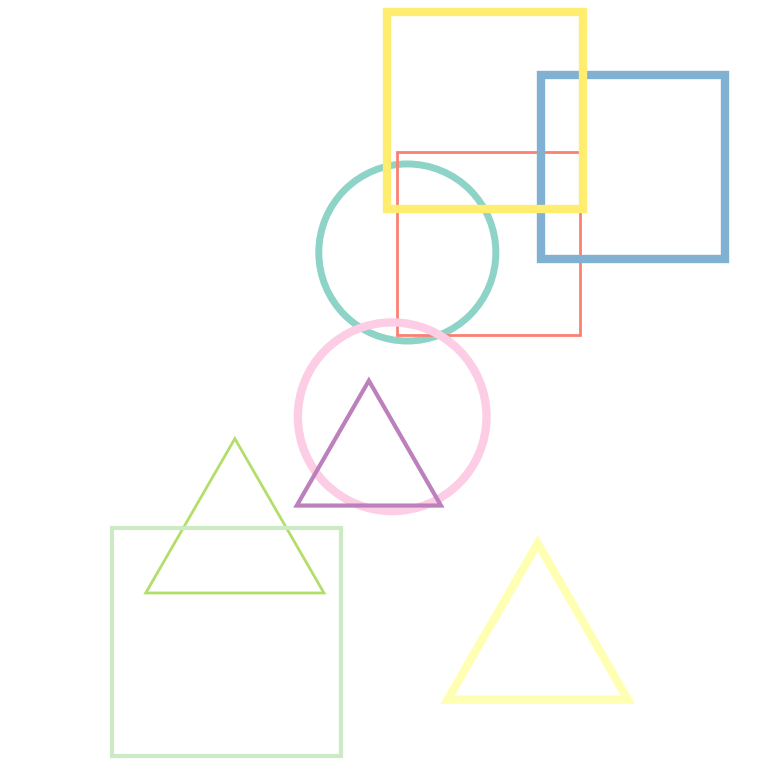[{"shape": "circle", "thickness": 2.5, "radius": 0.57, "center": [0.529, 0.672]}, {"shape": "triangle", "thickness": 3, "radius": 0.68, "center": [0.698, 0.159]}, {"shape": "square", "thickness": 1, "radius": 0.59, "center": [0.634, 0.684]}, {"shape": "square", "thickness": 3, "radius": 0.6, "center": [0.822, 0.783]}, {"shape": "triangle", "thickness": 1, "radius": 0.67, "center": [0.305, 0.297]}, {"shape": "circle", "thickness": 3, "radius": 0.61, "center": [0.509, 0.459]}, {"shape": "triangle", "thickness": 1.5, "radius": 0.54, "center": [0.479, 0.398]}, {"shape": "square", "thickness": 1.5, "radius": 0.74, "center": [0.294, 0.166]}, {"shape": "square", "thickness": 3, "radius": 0.64, "center": [0.63, 0.856]}]